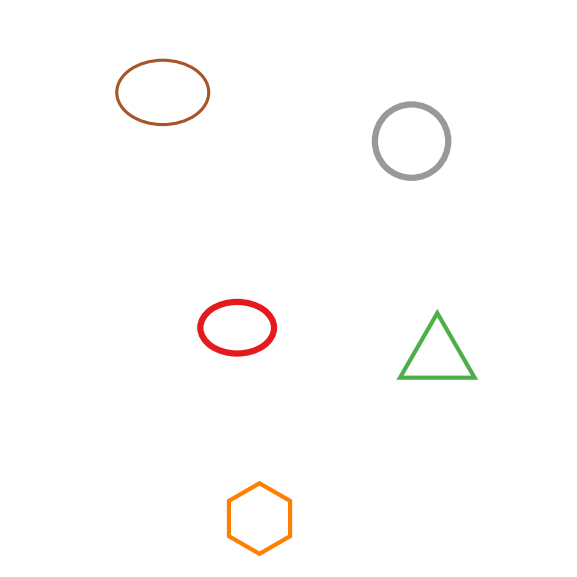[{"shape": "oval", "thickness": 3, "radius": 0.32, "center": [0.411, 0.432]}, {"shape": "triangle", "thickness": 2, "radius": 0.37, "center": [0.757, 0.382]}, {"shape": "hexagon", "thickness": 2, "radius": 0.31, "center": [0.449, 0.101]}, {"shape": "oval", "thickness": 1.5, "radius": 0.4, "center": [0.282, 0.839]}, {"shape": "circle", "thickness": 3, "radius": 0.32, "center": [0.713, 0.755]}]